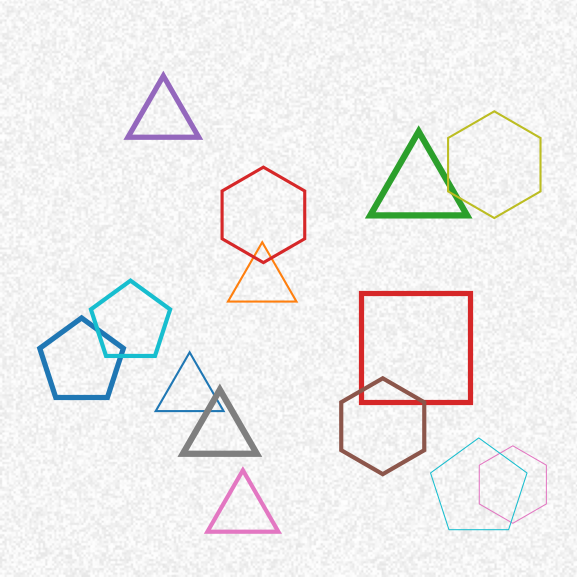[{"shape": "pentagon", "thickness": 2.5, "radius": 0.38, "center": [0.141, 0.372]}, {"shape": "triangle", "thickness": 1, "radius": 0.34, "center": [0.328, 0.321]}, {"shape": "triangle", "thickness": 1, "radius": 0.34, "center": [0.454, 0.511]}, {"shape": "triangle", "thickness": 3, "radius": 0.48, "center": [0.725, 0.675]}, {"shape": "square", "thickness": 2.5, "radius": 0.47, "center": [0.719, 0.397]}, {"shape": "hexagon", "thickness": 1.5, "radius": 0.41, "center": [0.456, 0.627]}, {"shape": "triangle", "thickness": 2.5, "radius": 0.35, "center": [0.283, 0.797]}, {"shape": "hexagon", "thickness": 2, "radius": 0.42, "center": [0.663, 0.261]}, {"shape": "triangle", "thickness": 2, "radius": 0.35, "center": [0.421, 0.114]}, {"shape": "hexagon", "thickness": 0.5, "radius": 0.34, "center": [0.888, 0.16]}, {"shape": "triangle", "thickness": 3, "radius": 0.37, "center": [0.381, 0.25]}, {"shape": "hexagon", "thickness": 1, "radius": 0.46, "center": [0.856, 0.714]}, {"shape": "pentagon", "thickness": 0.5, "radius": 0.44, "center": [0.829, 0.153]}, {"shape": "pentagon", "thickness": 2, "radius": 0.36, "center": [0.226, 0.441]}]